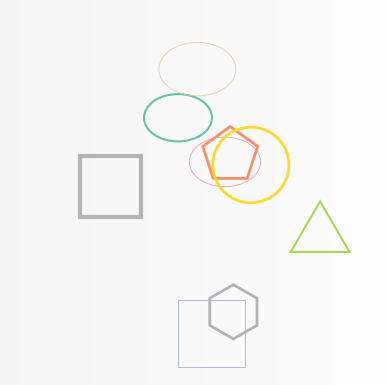[{"shape": "oval", "thickness": 1.5, "radius": 0.44, "center": [0.459, 0.694]}, {"shape": "pentagon", "thickness": 2, "radius": 0.37, "center": [0.594, 0.597]}, {"shape": "square", "thickness": 0.5, "radius": 0.43, "center": [0.546, 0.134]}, {"shape": "oval", "thickness": 0.5, "radius": 0.46, "center": [0.58, 0.579]}, {"shape": "triangle", "thickness": 1.5, "radius": 0.44, "center": [0.826, 0.389]}, {"shape": "circle", "thickness": 2, "radius": 0.49, "center": [0.648, 0.571]}, {"shape": "oval", "thickness": 0.5, "radius": 0.5, "center": [0.509, 0.82]}, {"shape": "hexagon", "thickness": 2, "radius": 0.35, "center": [0.602, 0.19]}, {"shape": "square", "thickness": 3, "radius": 0.39, "center": [0.285, 0.516]}]